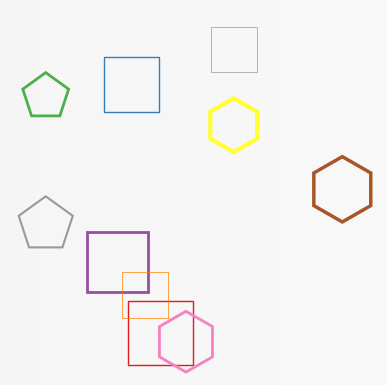[{"shape": "square", "thickness": 1, "radius": 0.42, "center": [0.413, 0.136]}, {"shape": "square", "thickness": 1, "radius": 0.35, "center": [0.34, 0.781]}, {"shape": "pentagon", "thickness": 2, "radius": 0.31, "center": [0.118, 0.749]}, {"shape": "square", "thickness": 2, "radius": 0.39, "center": [0.303, 0.319]}, {"shape": "square", "thickness": 0.5, "radius": 0.3, "center": [0.375, 0.233]}, {"shape": "hexagon", "thickness": 3, "radius": 0.35, "center": [0.603, 0.675]}, {"shape": "hexagon", "thickness": 2.5, "radius": 0.42, "center": [0.883, 0.508]}, {"shape": "hexagon", "thickness": 2, "radius": 0.39, "center": [0.48, 0.112]}, {"shape": "square", "thickness": 0.5, "radius": 0.29, "center": [0.604, 0.871]}, {"shape": "pentagon", "thickness": 1.5, "radius": 0.37, "center": [0.118, 0.417]}]